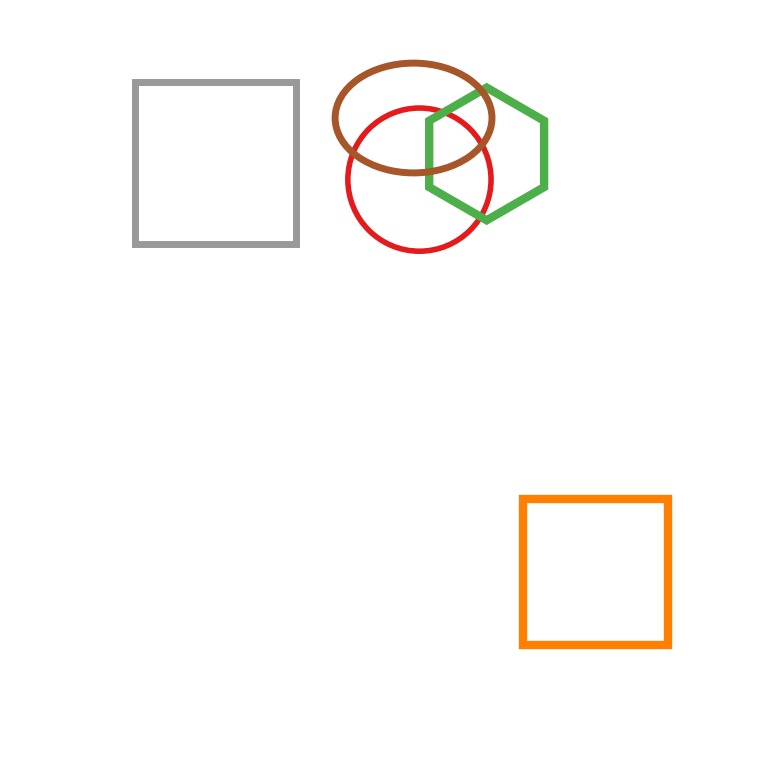[{"shape": "circle", "thickness": 2, "radius": 0.46, "center": [0.545, 0.767]}, {"shape": "hexagon", "thickness": 3, "radius": 0.43, "center": [0.632, 0.8]}, {"shape": "square", "thickness": 3, "radius": 0.47, "center": [0.774, 0.257]}, {"shape": "oval", "thickness": 2.5, "radius": 0.51, "center": [0.537, 0.847]}, {"shape": "square", "thickness": 2.5, "radius": 0.52, "center": [0.28, 0.788]}]